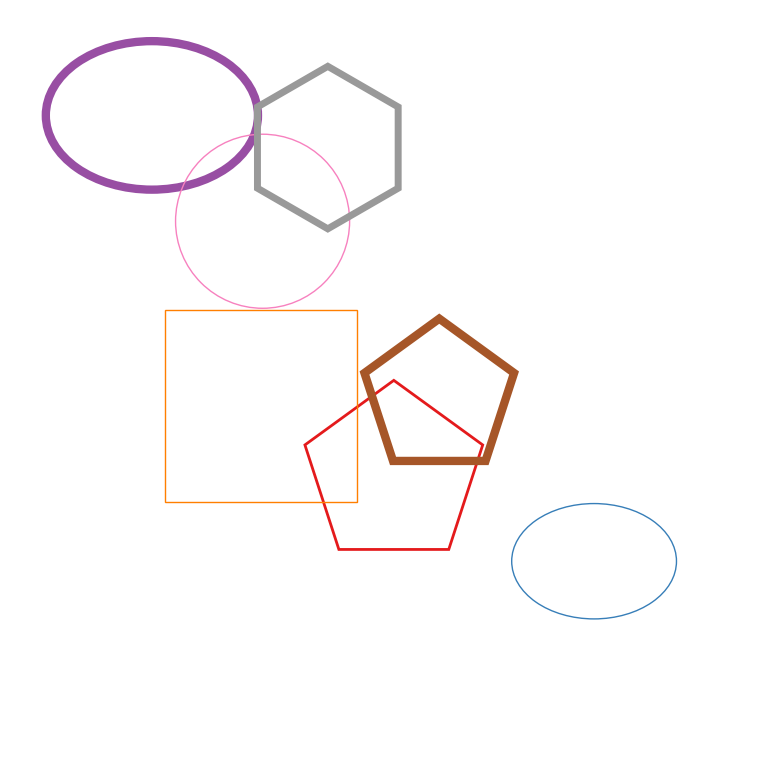[{"shape": "pentagon", "thickness": 1, "radius": 0.61, "center": [0.511, 0.385]}, {"shape": "oval", "thickness": 0.5, "radius": 0.53, "center": [0.772, 0.271]}, {"shape": "oval", "thickness": 3, "radius": 0.69, "center": [0.197, 0.85]}, {"shape": "square", "thickness": 0.5, "radius": 0.62, "center": [0.339, 0.473]}, {"shape": "pentagon", "thickness": 3, "radius": 0.51, "center": [0.57, 0.484]}, {"shape": "circle", "thickness": 0.5, "radius": 0.57, "center": [0.341, 0.713]}, {"shape": "hexagon", "thickness": 2.5, "radius": 0.53, "center": [0.426, 0.808]}]